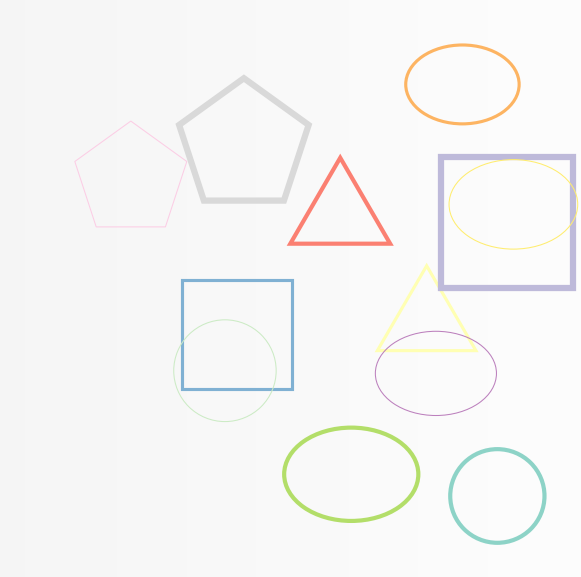[{"shape": "circle", "thickness": 2, "radius": 0.41, "center": [0.856, 0.14]}, {"shape": "triangle", "thickness": 1.5, "radius": 0.49, "center": [0.734, 0.441]}, {"shape": "square", "thickness": 3, "radius": 0.57, "center": [0.873, 0.614]}, {"shape": "triangle", "thickness": 2, "radius": 0.5, "center": [0.585, 0.627]}, {"shape": "square", "thickness": 1.5, "radius": 0.47, "center": [0.408, 0.42]}, {"shape": "oval", "thickness": 1.5, "radius": 0.49, "center": [0.796, 0.853]}, {"shape": "oval", "thickness": 2, "radius": 0.58, "center": [0.604, 0.178]}, {"shape": "pentagon", "thickness": 0.5, "radius": 0.51, "center": [0.225, 0.688]}, {"shape": "pentagon", "thickness": 3, "radius": 0.59, "center": [0.42, 0.747]}, {"shape": "oval", "thickness": 0.5, "radius": 0.52, "center": [0.75, 0.353]}, {"shape": "circle", "thickness": 0.5, "radius": 0.44, "center": [0.387, 0.357]}, {"shape": "oval", "thickness": 0.5, "radius": 0.55, "center": [0.883, 0.645]}]